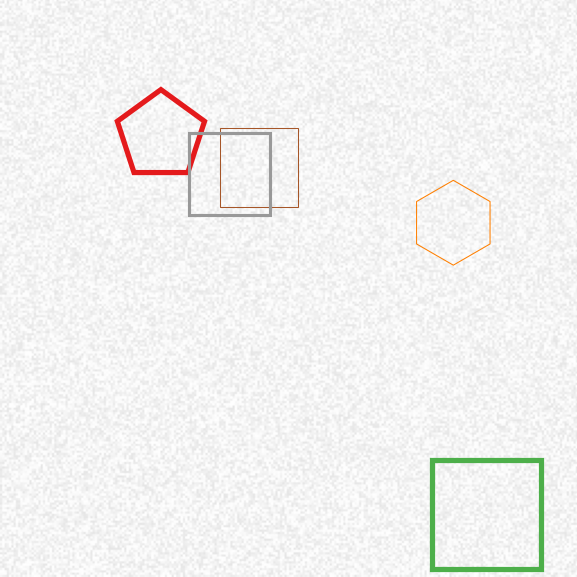[{"shape": "pentagon", "thickness": 2.5, "radius": 0.4, "center": [0.279, 0.765]}, {"shape": "square", "thickness": 2.5, "radius": 0.47, "center": [0.843, 0.108]}, {"shape": "hexagon", "thickness": 0.5, "radius": 0.37, "center": [0.785, 0.613]}, {"shape": "square", "thickness": 0.5, "radius": 0.34, "center": [0.449, 0.709]}, {"shape": "square", "thickness": 1.5, "radius": 0.35, "center": [0.397, 0.698]}]